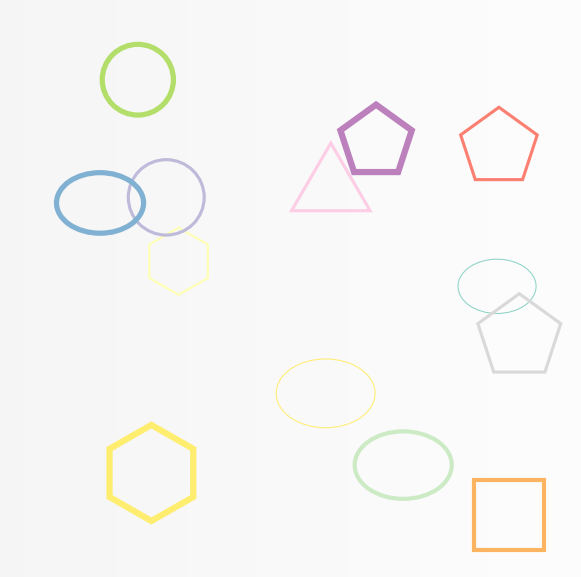[{"shape": "oval", "thickness": 0.5, "radius": 0.34, "center": [0.855, 0.503]}, {"shape": "hexagon", "thickness": 1, "radius": 0.29, "center": [0.307, 0.547]}, {"shape": "circle", "thickness": 1.5, "radius": 0.33, "center": [0.286, 0.657]}, {"shape": "pentagon", "thickness": 1.5, "radius": 0.35, "center": [0.858, 0.744]}, {"shape": "oval", "thickness": 2.5, "radius": 0.37, "center": [0.172, 0.648]}, {"shape": "square", "thickness": 2, "radius": 0.3, "center": [0.876, 0.108]}, {"shape": "circle", "thickness": 2.5, "radius": 0.31, "center": [0.237, 0.861]}, {"shape": "triangle", "thickness": 1.5, "radius": 0.39, "center": [0.569, 0.673]}, {"shape": "pentagon", "thickness": 1.5, "radius": 0.37, "center": [0.893, 0.416]}, {"shape": "pentagon", "thickness": 3, "radius": 0.32, "center": [0.647, 0.753]}, {"shape": "oval", "thickness": 2, "radius": 0.42, "center": [0.694, 0.194]}, {"shape": "hexagon", "thickness": 3, "radius": 0.42, "center": [0.26, 0.18]}, {"shape": "oval", "thickness": 0.5, "radius": 0.43, "center": [0.56, 0.318]}]